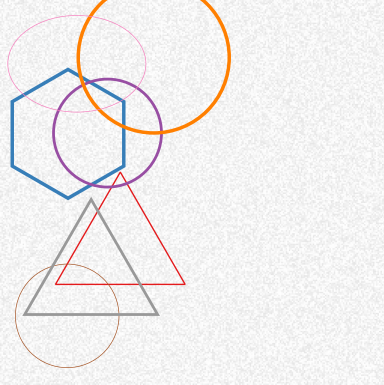[{"shape": "triangle", "thickness": 1, "radius": 0.97, "center": [0.313, 0.359]}, {"shape": "hexagon", "thickness": 2.5, "radius": 0.84, "center": [0.177, 0.652]}, {"shape": "circle", "thickness": 2, "radius": 0.7, "center": [0.279, 0.654]}, {"shape": "circle", "thickness": 2.5, "radius": 0.98, "center": [0.399, 0.851]}, {"shape": "circle", "thickness": 0.5, "radius": 0.67, "center": [0.175, 0.18]}, {"shape": "oval", "thickness": 0.5, "radius": 0.9, "center": [0.2, 0.834]}, {"shape": "triangle", "thickness": 2, "radius": 1.0, "center": [0.237, 0.283]}]